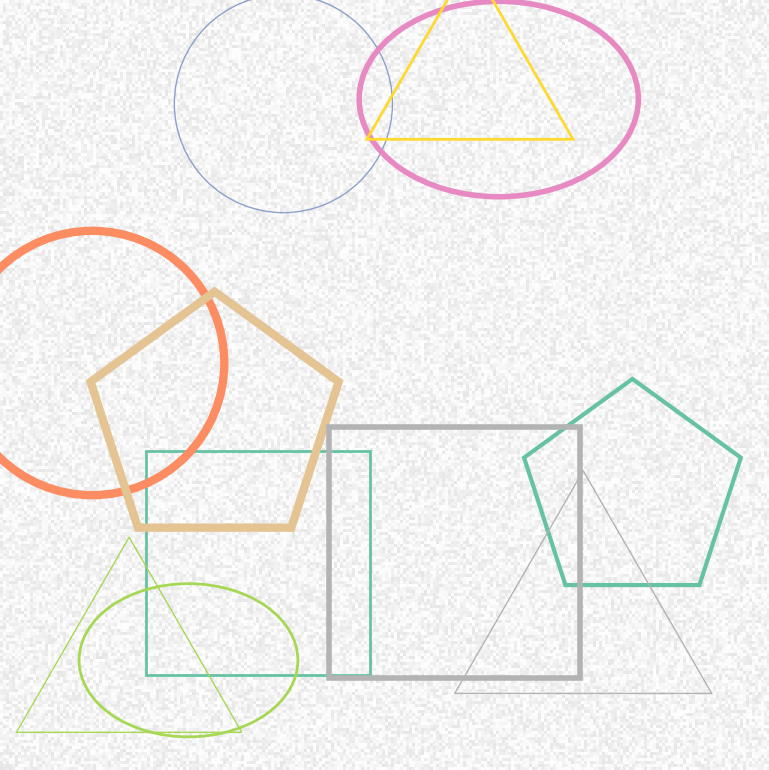[{"shape": "pentagon", "thickness": 1.5, "radius": 0.74, "center": [0.821, 0.36]}, {"shape": "square", "thickness": 1, "radius": 0.73, "center": [0.335, 0.269]}, {"shape": "circle", "thickness": 3, "radius": 0.86, "center": [0.12, 0.529]}, {"shape": "circle", "thickness": 0.5, "radius": 0.71, "center": [0.368, 0.865]}, {"shape": "oval", "thickness": 2, "radius": 0.91, "center": [0.648, 0.871]}, {"shape": "triangle", "thickness": 0.5, "radius": 0.84, "center": [0.168, 0.133]}, {"shape": "oval", "thickness": 1, "radius": 0.71, "center": [0.245, 0.143]}, {"shape": "triangle", "thickness": 1, "radius": 0.77, "center": [0.61, 0.896]}, {"shape": "pentagon", "thickness": 3, "radius": 0.85, "center": [0.279, 0.452]}, {"shape": "square", "thickness": 2, "radius": 0.81, "center": [0.591, 0.283]}, {"shape": "triangle", "thickness": 0.5, "radius": 0.96, "center": [0.757, 0.196]}]